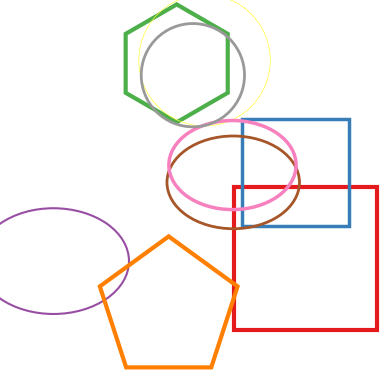[{"shape": "square", "thickness": 3, "radius": 0.93, "center": [0.793, 0.33]}, {"shape": "square", "thickness": 2.5, "radius": 0.7, "center": [0.767, 0.552]}, {"shape": "hexagon", "thickness": 3, "radius": 0.77, "center": [0.459, 0.835]}, {"shape": "oval", "thickness": 1.5, "radius": 0.98, "center": [0.139, 0.322]}, {"shape": "pentagon", "thickness": 3, "radius": 0.94, "center": [0.438, 0.198]}, {"shape": "circle", "thickness": 0.5, "radius": 0.85, "center": [0.531, 0.844]}, {"shape": "oval", "thickness": 2, "radius": 0.86, "center": [0.606, 0.526]}, {"shape": "oval", "thickness": 2.5, "radius": 0.83, "center": [0.604, 0.571]}, {"shape": "circle", "thickness": 2, "radius": 0.67, "center": [0.501, 0.805]}]